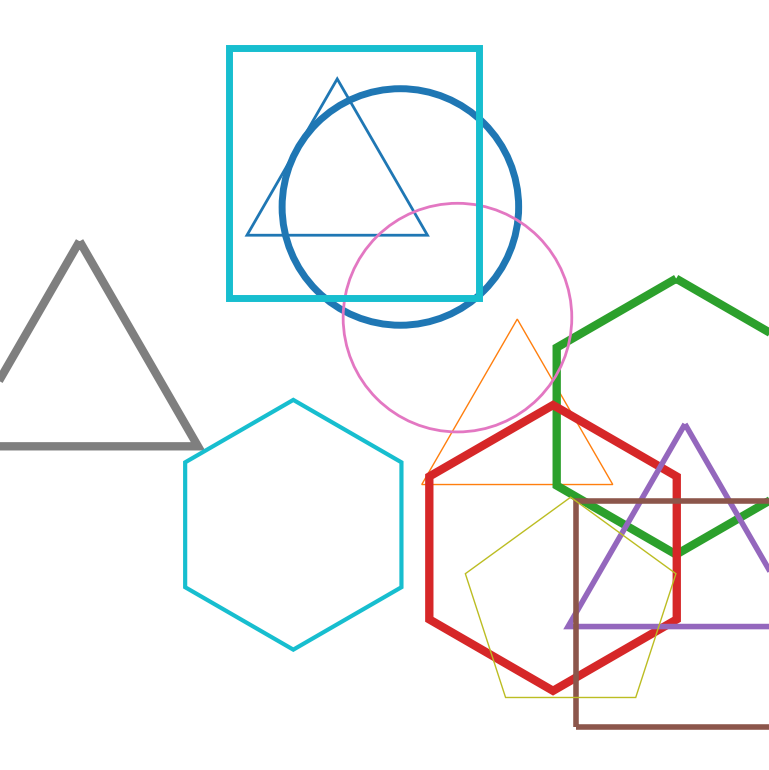[{"shape": "circle", "thickness": 2.5, "radius": 0.77, "center": [0.52, 0.731]}, {"shape": "triangle", "thickness": 1, "radius": 0.68, "center": [0.438, 0.762]}, {"shape": "triangle", "thickness": 0.5, "radius": 0.72, "center": [0.672, 0.442]}, {"shape": "hexagon", "thickness": 3, "radius": 0.9, "center": [0.878, 0.459]}, {"shape": "hexagon", "thickness": 3, "radius": 0.93, "center": [0.718, 0.288]}, {"shape": "triangle", "thickness": 2, "radius": 0.88, "center": [0.89, 0.274]}, {"shape": "square", "thickness": 2, "radius": 0.73, "center": [0.895, 0.203]}, {"shape": "circle", "thickness": 1, "radius": 0.74, "center": [0.594, 0.588]}, {"shape": "triangle", "thickness": 3, "radius": 0.89, "center": [0.103, 0.509]}, {"shape": "pentagon", "thickness": 0.5, "radius": 0.72, "center": [0.741, 0.21]}, {"shape": "hexagon", "thickness": 1.5, "radius": 0.81, "center": [0.381, 0.318]}, {"shape": "square", "thickness": 2.5, "radius": 0.81, "center": [0.459, 0.776]}]